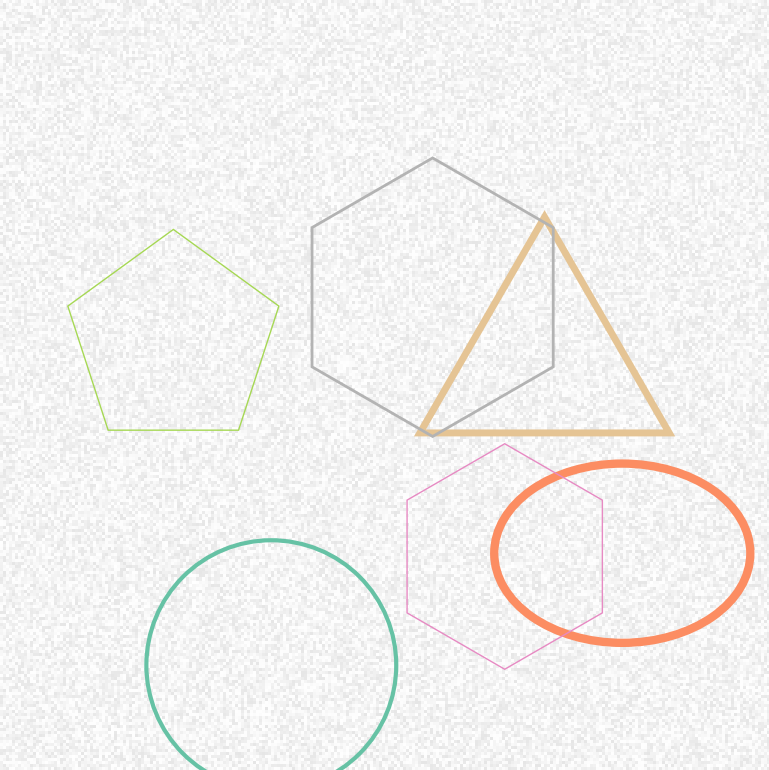[{"shape": "circle", "thickness": 1.5, "radius": 0.81, "center": [0.352, 0.136]}, {"shape": "oval", "thickness": 3, "radius": 0.83, "center": [0.808, 0.282]}, {"shape": "hexagon", "thickness": 0.5, "radius": 0.73, "center": [0.655, 0.277]}, {"shape": "pentagon", "thickness": 0.5, "radius": 0.72, "center": [0.225, 0.558]}, {"shape": "triangle", "thickness": 2.5, "radius": 0.93, "center": [0.707, 0.531]}, {"shape": "hexagon", "thickness": 1, "radius": 0.9, "center": [0.562, 0.614]}]